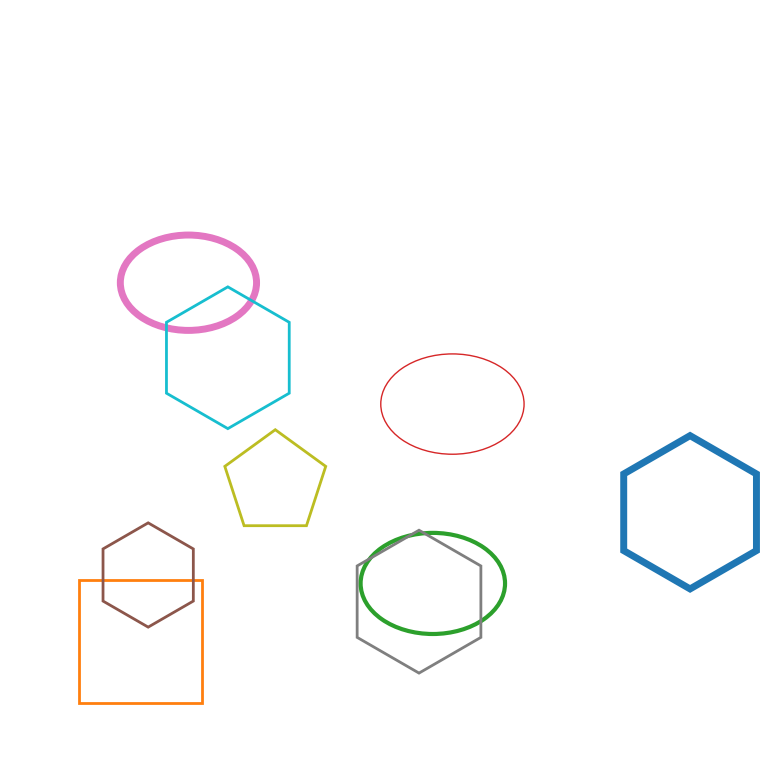[{"shape": "hexagon", "thickness": 2.5, "radius": 0.5, "center": [0.896, 0.335]}, {"shape": "square", "thickness": 1, "radius": 0.4, "center": [0.183, 0.167]}, {"shape": "oval", "thickness": 1.5, "radius": 0.47, "center": [0.562, 0.242]}, {"shape": "oval", "thickness": 0.5, "radius": 0.47, "center": [0.588, 0.475]}, {"shape": "hexagon", "thickness": 1, "radius": 0.34, "center": [0.192, 0.253]}, {"shape": "oval", "thickness": 2.5, "radius": 0.44, "center": [0.245, 0.633]}, {"shape": "hexagon", "thickness": 1, "radius": 0.46, "center": [0.544, 0.219]}, {"shape": "pentagon", "thickness": 1, "radius": 0.34, "center": [0.357, 0.373]}, {"shape": "hexagon", "thickness": 1, "radius": 0.46, "center": [0.296, 0.535]}]